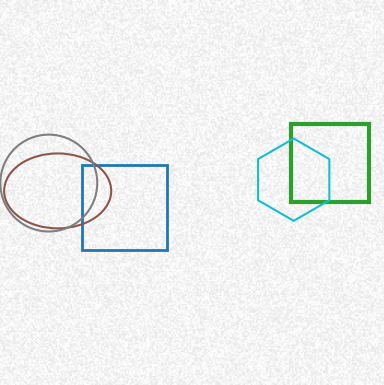[{"shape": "square", "thickness": 2, "radius": 0.55, "center": [0.324, 0.46]}, {"shape": "square", "thickness": 3, "radius": 0.5, "center": [0.857, 0.577]}, {"shape": "oval", "thickness": 1.5, "radius": 0.7, "center": [0.15, 0.504]}, {"shape": "circle", "thickness": 1.5, "radius": 0.63, "center": [0.127, 0.525]}, {"shape": "hexagon", "thickness": 1.5, "radius": 0.53, "center": [0.763, 0.533]}]